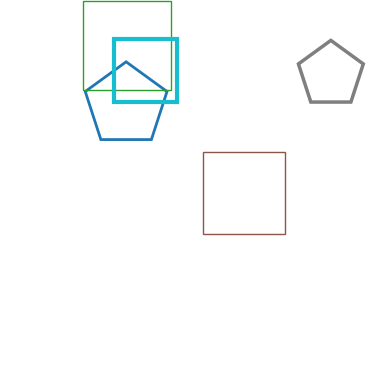[{"shape": "pentagon", "thickness": 2, "radius": 0.56, "center": [0.328, 0.728]}, {"shape": "square", "thickness": 1, "radius": 0.57, "center": [0.33, 0.882]}, {"shape": "square", "thickness": 1, "radius": 0.53, "center": [0.635, 0.499]}, {"shape": "pentagon", "thickness": 2.5, "radius": 0.44, "center": [0.859, 0.807]}, {"shape": "square", "thickness": 3, "radius": 0.41, "center": [0.378, 0.817]}]